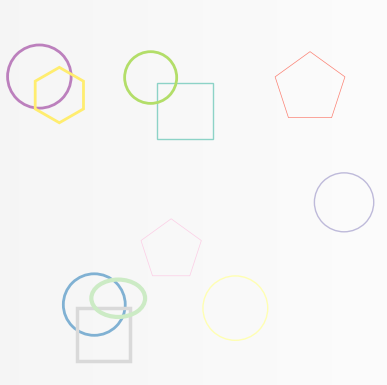[{"shape": "square", "thickness": 1, "radius": 0.36, "center": [0.477, 0.712]}, {"shape": "circle", "thickness": 1, "radius": 0.42, "center": [0.607, 0.2]}, {"shape": "circle", "thickness": 1, "radius": 0.38, "center": [0.888, 0.474]}, {"shape": "pentagon", "thickness": 0.5, "radius": 0.47, "center": [0.8, 0.771]}, {"shape": "circle", "thickness": 2, "radius": 0.4, "center": [0.243, 0.209]}, {"shape": "circle", "thickness": 2, "radius": 0.34, "center": [0.389, 0.799]}, {"shape": "pentagon", "thickness": 0.5, "radius": 0.41, "center": [0.442, 0.35]}, {"shape": "square", "thickness": 2.5, "radius": 0.34, "center": [0.268, 0.131]}, {"shape": "circle", "thickness": 2, "radius": 0.41, "center": [0.102, 0.801]}, {"shape": "oval", "thickness": 3, "radius": 0.35, "center": [0.305, 0.225]}, {"shape": "hexagon", "thickness": 2, "radius": 0.36, "center": [0.153, 0.753]}]